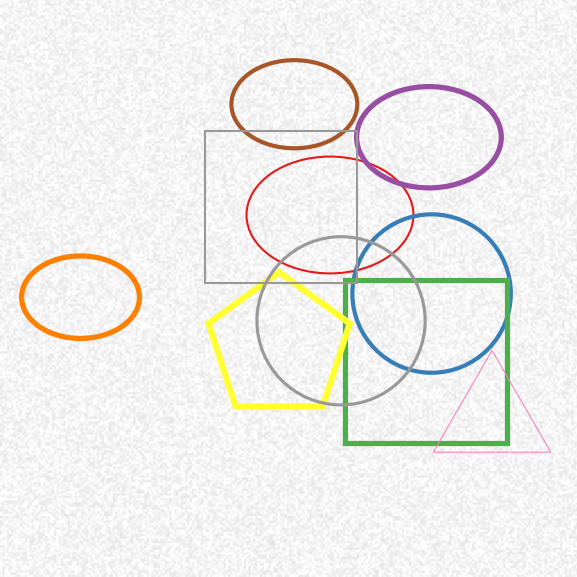[{"shape": "oval", "thickness": 1, "radius": 0.72, "center": [0.571, 0.627]}, {"shape": "circle", "thickness": 2, "radius": 0.69, "center": [0.747, 0.491]}, {"shape": "square", "thickness": 2.5, "radius": 0.71, "center": [0.738, 0.373]}, {"shape": "oval", "thickness": 2.5, "radius": 0.63, "center": [0.743, 0.761]}, {"shape": "oval", "thickness": 2.5, "radius": 0.51, "center": [0.139, 0.485]}, {"shape": "pentagon", "thickness": 3, "radius": 0.64, "center": [0.483, 0.399]}, {"shape": "oval", "thickness": 2, "radius": 0.55, "center": [0.51, 0.819]}, {"shape": "triangle", "thickness": 0.5, "radius": 0.59, "center": [0.852, 0.275]}, {"shape": "circle", "thickness": 1.5, "radius": 0.73, "center": [0.591, 0.444]}, {"shape": "square", "thickness": 1, "radius": 0.66, "center": [0.486, 0.641]}]